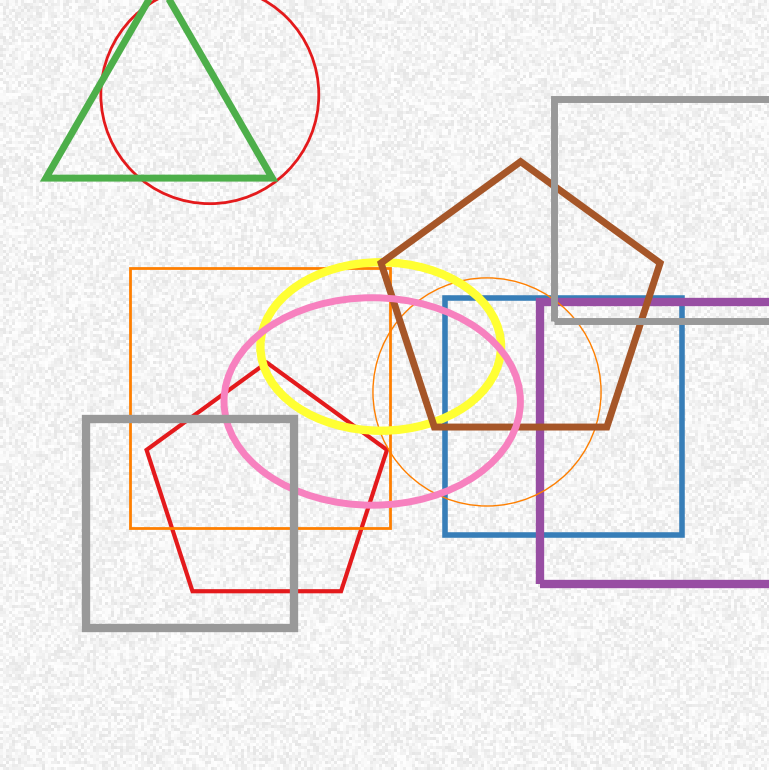[{"shape": "pentagon", "thickness": 1.5, "radius": 0.82, "center": [0.346, 0.365]}, {"shape": "circle", "thickness": 1, "radius": 0.71, "center": [0.272, 0.877]}, {"shape": "square", "thickness": 2, "radius": 0.77, "center": [0.732, 0.459]}, {"shape": "triangle", "thickness": 2.5, "radius": 0.85, "center": [0.207, 0.854]}, {"shape": "square", "thickness": 3, "radius": 0.92, "center": [0.885, 0.424]}, {"shape": "square", "thickness": 1, "radius": 0.84, "center": [0.338, 0.483]}, {"shape": "circle", "thickness": 0.5, "radius": 0.74, "center": [0.632, 0.491]}, {"shape": "oval", "thickness": 3, "radius": 0.78, "center": [0.494, 0.55]}, {"shape": "pentagon", "thickness": 2.5, "radius": 0.95, "center": [0.676, 0.6]}, {"shape": "oval", "thickness": 2.5, "radius": 0.96, "center": [0.483, 0.479]}, {"shape": "square", "thickness": 3, "radius": 0.68, "center": [0.247, 0.32]}, {"shape": "square", "thickness": 2.5, "radius": 0.72, "center": [0.864, 0.727]}]